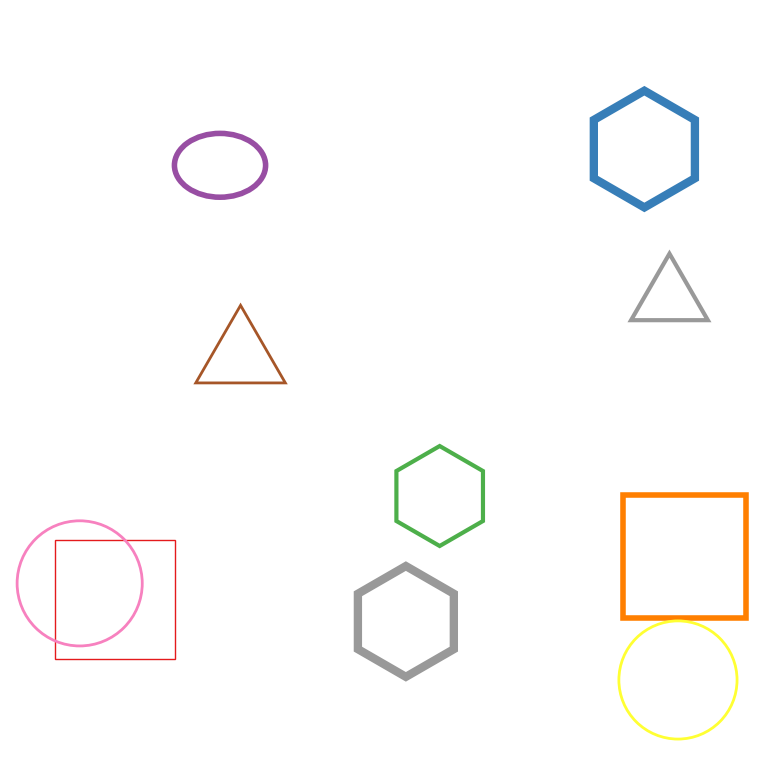[{"shape": "square", "thickness": 0.5, "radius": 0.39, "center": [0.15, 0.221]}, {"shape": "hexagon", "thickness": 3, "radius": 0.38, "center": [0.837, 0.806]}, {"shape": "hexagon", "thickness": 1.5, "radius": 0.32, "center": [0.571, 0.356]}, {"shape": "oval", "thickness": 2, "radius": 0.3, "center": [0.286, 0.785]}, {"shape": "square", "thickness": 2, "radius": 0.4, "center": [0.889, 0.277]}, {"shape": "circle", "thickness": 1, "radius": 0.38, "center": [0.88, 0.117]}, {"shape": "triangle", "thickness": 1, "radius": 0.34, "center": [0.312, 0.536]}, {"shape": "circle", "thickness": 1, "radius": 0.41, "center": [0.103, 0.242]}, {"shape": "triangle", "thickness": 1.5, "radius": 0.29, "center": [0.869, 0.613]}, {"shape": "hexagon", "thickness": 3, "radius": 0.36, "center": [0.527, 0.193]}]